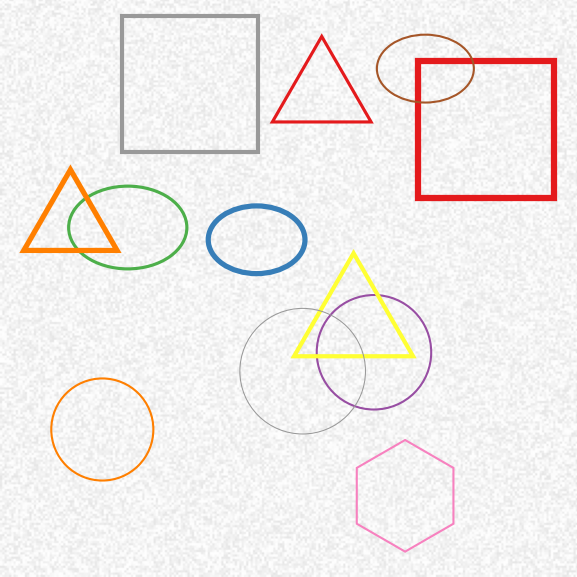[{"shape": "triangle", "thickness": 1.5, "radius": 0.49, "center": [0.557, 0.837]}, {"shape": "square", "thickness": 3, "radius": 0.59, "center": [0.841, 0.775]}, {"shape": "oval", "thickness": 2.5, "radius": 0.42, "center": [0.444, 0.584]}, {"shape": "oval", "thickness": 1.5, "radius": 0.51, "center": [0.221, 0.605]}, {"shape": "circle", "thickness": 1, "radius": 0.5, "center": [0.648, 0.389]}, {"shape": "circle", "thickness": 1, "radius": 0.44, "center": [0.177, 0.255]}, {"shape": "triangle", "thickness": 2.5, "radius": 0.47, "center": [0.122, 0.612]}, {"shape": "triangle", "thickness": 2, "radius": 0.59, "center": [0.612, 0.442]}, {"shape": "oval", "thickness": 1, "radius": 0.42, "center": [0.737, 0.88]}, {"shape": "hexagon", "thickness": 1, "radius": 0.48, "center": [0.701, 0.141]}, {"shape": "circle", "thickness": 0.5, "radius": 0.54, "center": [0.524, 0.356]}, {"shape": "square", "thickness": 2, "radius": 0.59, "center": [0.33, 0.853]}]